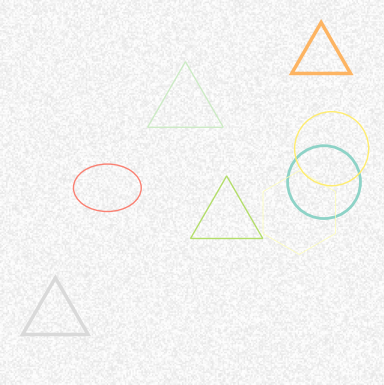[{"shape": "circle", "thickness": 2, "radius": 0.47, "center": [0.842, 0.527]}, {"shape": "hexagon", "thickness": 0.5, "radius": 0.54, "center": [0.777, 0.448]}, {"shape": "oval", "thickness": 1, "radius": 0.44, "center": [0.279, 0.512]}, {"shape": "triangle", "thickness": 2.5, "radius": 0.44, "center": [0.834, 0.853]}, {"shape": "triangle", "thickness": 1, "radius": 0.54, "center": [0.589, 0.435]}, {"shape": "triangle", "thickness": 2.5, "radius": 0.49, "center": [0.144, 0.18]}, {"shape": "triangle", "thickness": 1, "radius": 0.57, "center": [0.482, 0.726]}, {"shape": "circle", "thickness": 1, "radius": 0.48, "center": [0.861, 0.614]}]